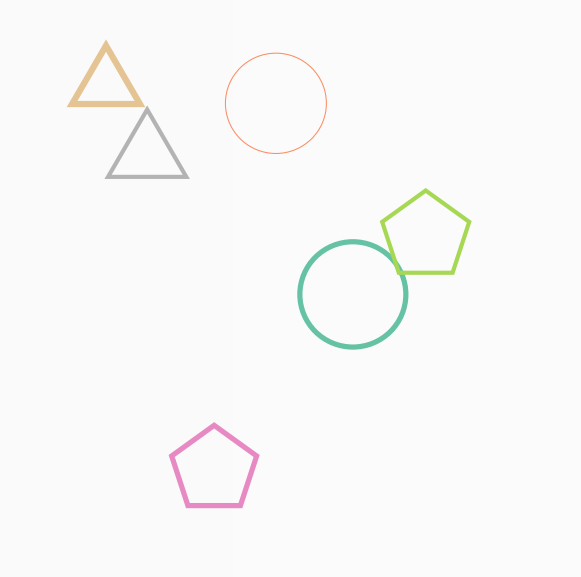[{"shape": "circle", "thickness": 2.5, "radius": 0.46, "center": [0.607, 0.489]}, {"shape": "circle", "thickness": 0.5, "radius": 0.43, "center": [0.475, 0.82]}, {"shape": "pentagon", "thickness": 2.5, "radius": 0.38, "center": [0.368, 0.186]}, {"shape": "pentagon", "thickness": 2, "radius": 0.39, "center": [0.732, 0.591]}, {"shape": "triangle", "thickness": 3, "radius": 0.34, "center": [0.182, 0.853]}, {"shape": "triangle", "thickness": 2, "radius": 0.39, "center": [0.253, 0.732]}]